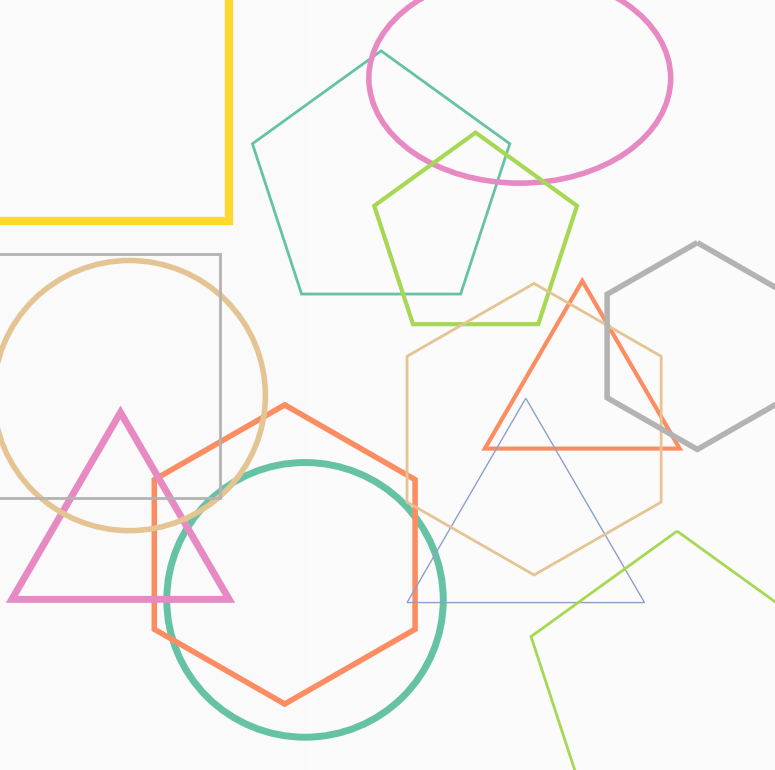[{"shape": "circle", "thickness": 2.5, "radius": 0.89, "center": [0.394, 0.221]}, {"shape": "pentagon", "thickness": 1, "radius": 0.87, "center": [0.492, 0.759]}, {"shape": "hexagon", "thickness": 2, "radius": 0.97, "center": [0.367, 0.28]}, {"shape": "triangle", "thickness": 1.5, "radius": 0.73, "center": [0.751, 0.49]}, {"shape": "triangle", "thickness": 0.5, "radius": 0.88, "center": [0.678, 0.306]}, {"shape": "triangle", "thickness": 2.5, "radius": 0.81, "center": [0.155, 0.303]}, {"shape": "oval", "thickness": 2, "radius": 0.97, "center": [0.671, 0.898]}, {"shape": "pentagon", "thickness": 1, "radius": 0.99, "center": [0.874, 0.112]}, {"shape": "pentagon", "thickness": 1.5, "radius": 0.69, "center": [0.614, 0.69]}, {"shape": "square", "thickness": 3, "radius": 0.75, "center": [0.147, 0.862]}, {"shape": "hexagon", "thickness": 1, "radius": 0.95, "center": [0.689, 0.443]}, {"shape": "circle", "thickness": 2, "radius": 0.88, "center": [0.167, 0.486]}, {"shape": "hexagon", "thickness": 2, "radius": 0.67, "center": [0.9, 0.551]}, {"shape": "square", "thickness": 1, "radius": 0.79, "center": [0.125, 0.512]}]